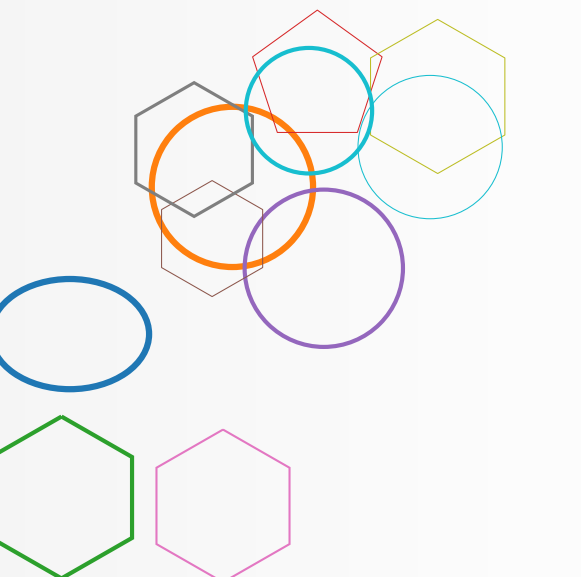[{"shape": "oval", "thickness": 3, "radius": 0.68, "center": [0.12, 0.421]}, {"shape": "circle", "thickness": 3, "radius": 0.69, "center": [0.4, 0.675]}, {"shape": "hexagon", "thickness": 2, "radius": 0.7, "center": [0.106, 0.138]}, {"shape": "pentagon", "thickness": 0.5, "radius": 0.59, "center": [0.546, 0.865]}, {"shape": "circle", "thickness": 2, "radius": 0.68, "center": [0.557, 0.535]}, {"shape": "hexagon", "thickness": 0.5, "radius": 0.5, "center": [0.365, 0.586]}, {"shape": "hexagon", "thickness": 1, "radius": 0.66, "center": [0.384, 0.123]}, {"shape": "hexagon", "thickness": 1.5, "radius": 0.58, "center": [0.334, 0.74]}, {"shape": "hexagon", "thickness": 0.5, "radius": 0.67, "center": [0.753, 0.832]}, {"shape": "circle", "thickness": 2, "radius": 0.54, "center": [0.532, 0.807]}, {"shape": "circle", "thickness": 0.5, "radius": 0.62, "center": [0.74, 0.744]}]